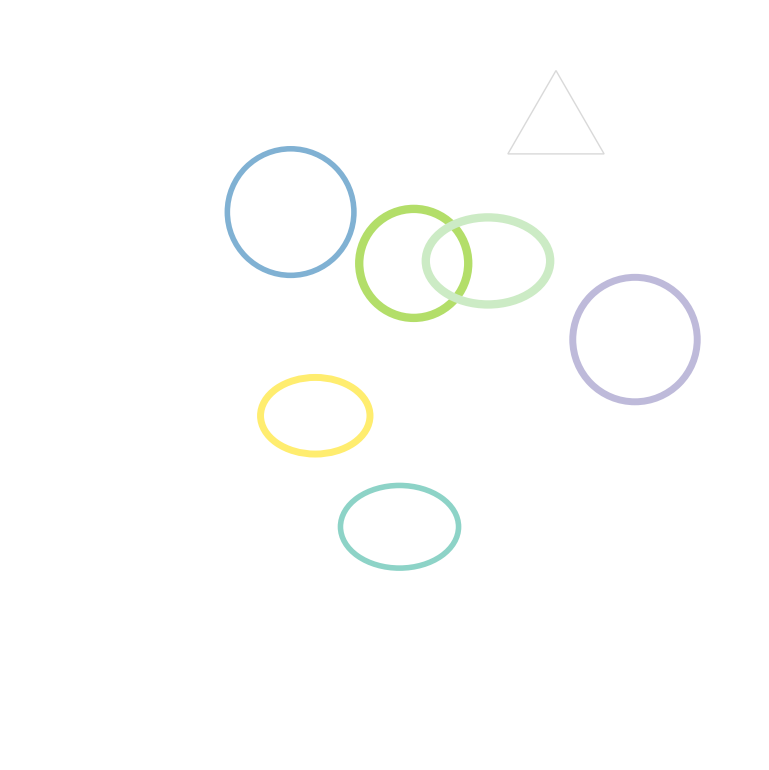[{"shape": "oval", "thickness": 2, "radius": 0.38, "center": [0.519, 0.316]}, {"shape": "circle", "thickness": 2.5, "radius": 0.4, "center": [0.825, 0.559]}, {"shape": "circle", "thickness": 2, "radius": 0.41, "center": [0.377, 0.725]}, {"shape": "circle", "thickness": 3, "radius": 0.35, "center": [0.537, 0.658]}, {"shape": "triangle", "thickness": 0.5, "radius": 0.36, "center": [0.722, 0.836]}, {"shape": "oval", "thickness": 3, "radius": 0.4, "center": [0.634, 0.661]}, {"shape": "oval", "thickness": 2.5, "radius": 0.36, "center": [0.409, 0.46]}]